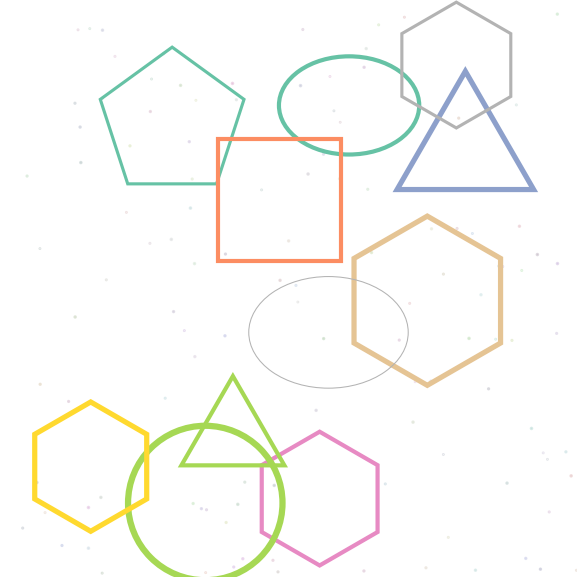[{"shape": "oval", "thickness": 2, "radius": 0.61, "center": [0.604, 0.817]}, {"shape": "pentagon", "thickness": 1.5, "radius": 0.65, "center": [0.298, 0.787]}, {"shape": "square", "thickness": 2, "radius": 0.53, "center": [0.484, 0.652]}, {"shape": "triangle", "thickness": 2.5, "radius": 0.68, "center": [0.806, 0.739]}, {"shape": "hexagon", "thickness": 2, "radius": 0.58, "center": [0.554, 0.136]}, {"shape": "triangle", "thickness": 2, "radius": 0.51, "center": [0.403, 0.245]}, {"shape": "circle", "thickness": 3, "radius": 0.67, "center": [0.355, 0.128]}, {"shape": "hexagon", "thickness": 2.5, "radius": 0.56, "center": [0.157, 0.191]}, {"shape": "hexagon", "thickness": 2.5, "radius": 0.73, "center": [0.74, 0.478]}, {"shape": "oval", "thickness": 0.5, "radius": 0.69, "center": [0.569, 0.424]}, {"shape": "hexagon", "thickness": 1.5, "radius": 0.54, "center": [0.79, 0.886]}]